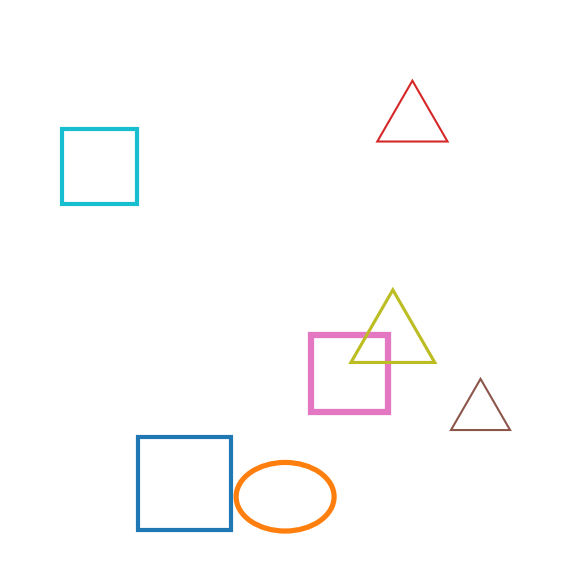[{"shape": "square", "thickness": 2, "radius": 0.4, "center": [0.32, 0.161]}, {"shape": "oval", "thickness": 2.5, "radius": 0.42, "center": [0.494, 0.139]}, {"shape": "triangle", "thickness": 1, "radius": 0.35, "center": [0.714, 0.789]}, {"shape": "triangle", "thickness": 1, "radius": 0.3, "center": [0.832, 0.284]}, {"shape": "square", "thickness": 3, "radius": 0.33, "center": [0.606, 0.352]}, {"shape": "triangle", "thickness": 1.5, "radius": 0.42, "center": [0.68, 0.413]}, {"shape": "square", "thickness": 2, "radius": 0.32, "center": [0.173, 0.711]}]